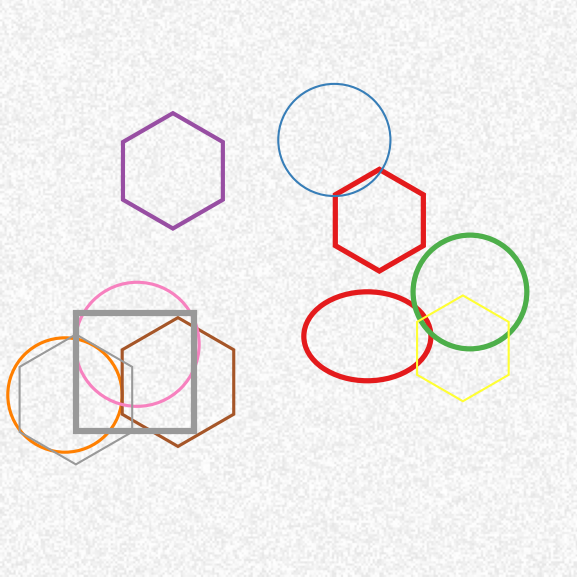[{"shape": "oval", "thickness": 2.5, "radius": 0.55, "center": [0.636, 0.417]}, {"shape": "hexagon", "thickness": 2.5, "radius": 0.44, "center": [0.657, 0.618]}, {"shape": "circle", "thickness": 1, "radius": 0.49, "center": [0.579, 0.757]}, {"shape": "circle", "thickness": 2.5, "radius": 0.49, "center": [0.814, 0.494]}, {"shape": "hexagon", "thickness": 2, "radius": 0.5, "center": [0.299, 0.703]}, {"shape": "circle", "thickness": 1.5, "radius": 0.5, "center": [0.113, 0.315]}, {"shape": "hexagon", "thickness": 1, "radius": 0.46, "center": [0.802, 0.396]}, {"shape": "hexagon", "thickness": 1.5, "radius": 0.56, "center": [0.308, 0.338]}, {"shape": "circle", "thickness": 1.5, "radius": 0.54, "center": [0.237, 0.403]}, {"shape": "hexagon", "thickness": 1, "radius": 0.56, "center": [0.131, 0.308]}, {"shape": "square", "thickness": 3, "radius": 0.51, "center": [0.234, 0.354]}]